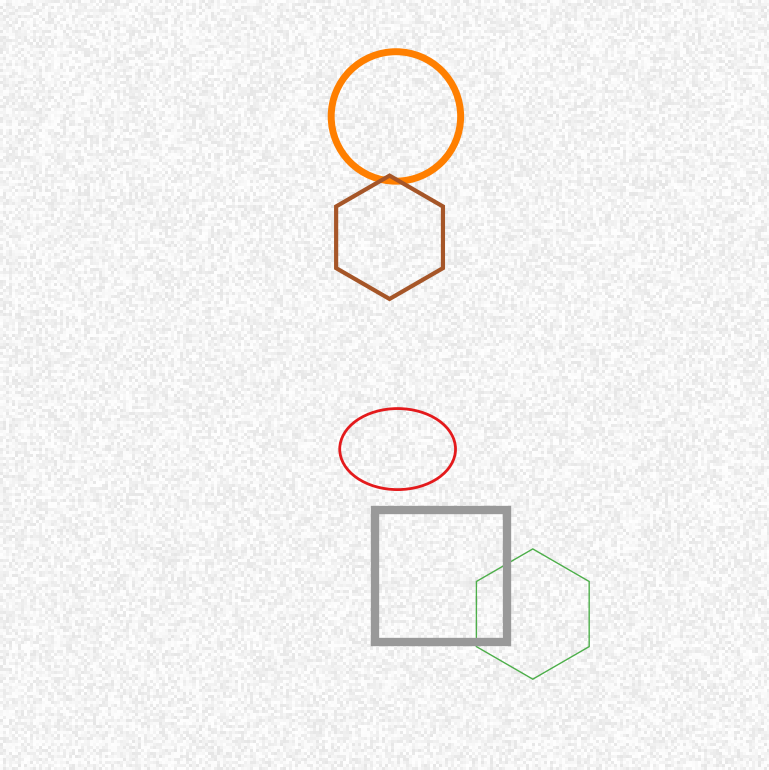[{"shape": "oval", "thickness": 1, "radius": 0.38, "center": [0.516, 0.417]}, {"shape": "hexagon", "thickness": 0.5, "radius": 0.42, "center": [0.692, 0.203]}, {"shape": "circle", "thickness": 2.5, "radius": 0.42, "center": [0.514, 0.849]}, {"shape": "hexagon", "thickness": 1.5, "radius": 0.4, "center": [0.506, 0.692]}, {"shape": "square", "thickness": 3, "radius": 0.43, "center": [0.572, 0.252]}]